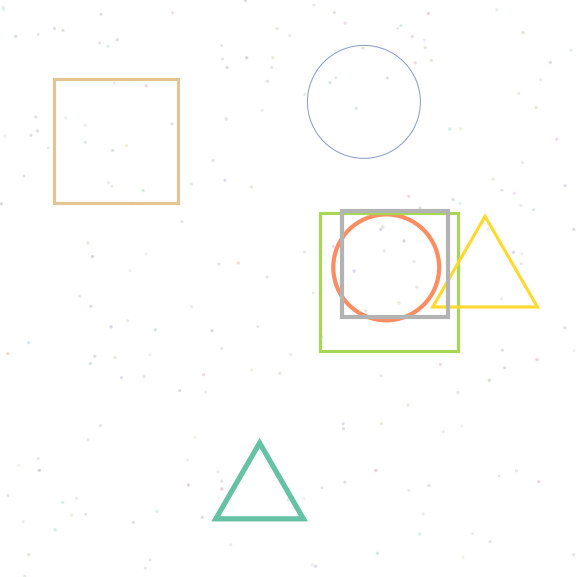[{"shape": "triangle", "thickness": 2.5, "radius": 0.44, "center": [0.45, 0.145]}, {"shape": "circle", "thickness": 2, "radius": 0.46, "center": [0.669, 0.536]}, {"shape": "circle", "thickness": 0.5, "radius": 0.49, "center": [0.63, 0.823]}, {"shape": "square", "thickness": 1.5, "radius": 0.6, "center": [0.673, 0.511]}, {"shape": "triangle", "thickness": 1.5, "radius": 0.52, "center": [0.84, 0.52]}, {"shape": "square", "thickness": 1.5, "radius": 0.54, "center": [0.201, 0.755]}, {"shape": "square", "thickness": 2, "radius": 0.46, "center": [0.684, 0.541]}]